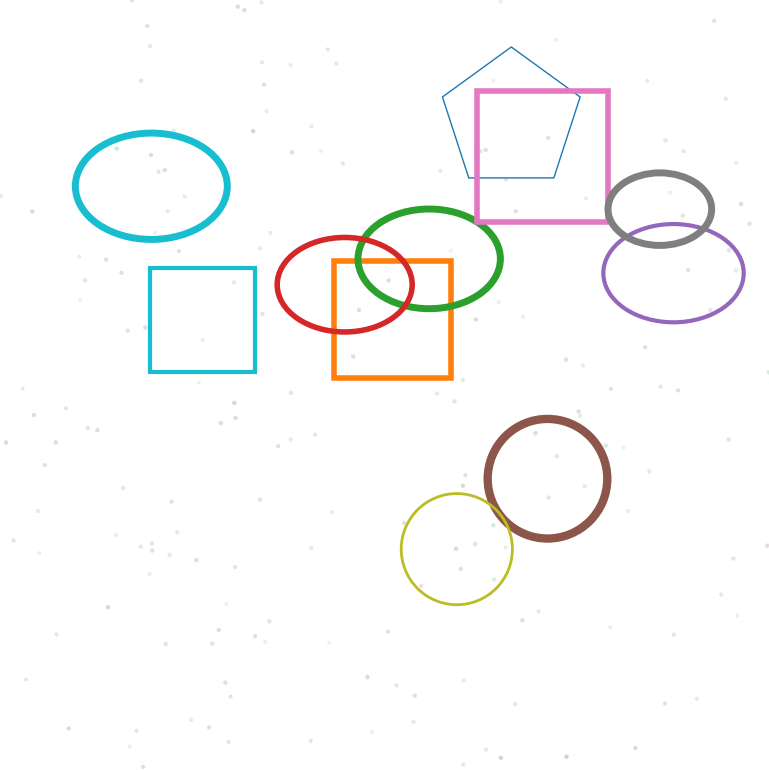[{"shape": "pentagon", "thickness": 0.5, "radius": 0.47, "center": [0.664, 0.845]}, {"shape": "square", "thickness": 2, "radius": 0.38, "center": [0.51, 0.585]}, {"shape": "oval", "thickness": 2.5, "radius": 0.46, "center": [0.557, 0.664]}, {"shape": "oval", "thickness": 2, "radius": 0.44, "center": [0.448, 0.63]}, {"shape": "oval", "thickness": 1.5, "radius": 0.46, "center": [0.875, 0.645]}, {"shape": "circle", "thickness": 3, "radius": 0.39, "center": [0.711, 0.378]}, {"shape": "square", "thickness": 2, "radius": 0.43, "center": [0.704, 0.797]}, {"shape": "oval", "thickness": 2.5, "radius": 0.34, "center": [0.857, 0.728]}, {"shape": "circle", "thickness": 1, "radius": 0.36, "center": [0.593, 0.287]}, {"shape": "oval", "thickness": 2.5, "radius": 0.49, "center": [0.197, 0.758]}, {"shape": "square", "thickness": 1.5, "radius": 0.34, "center": [0.263, 0.585]}]